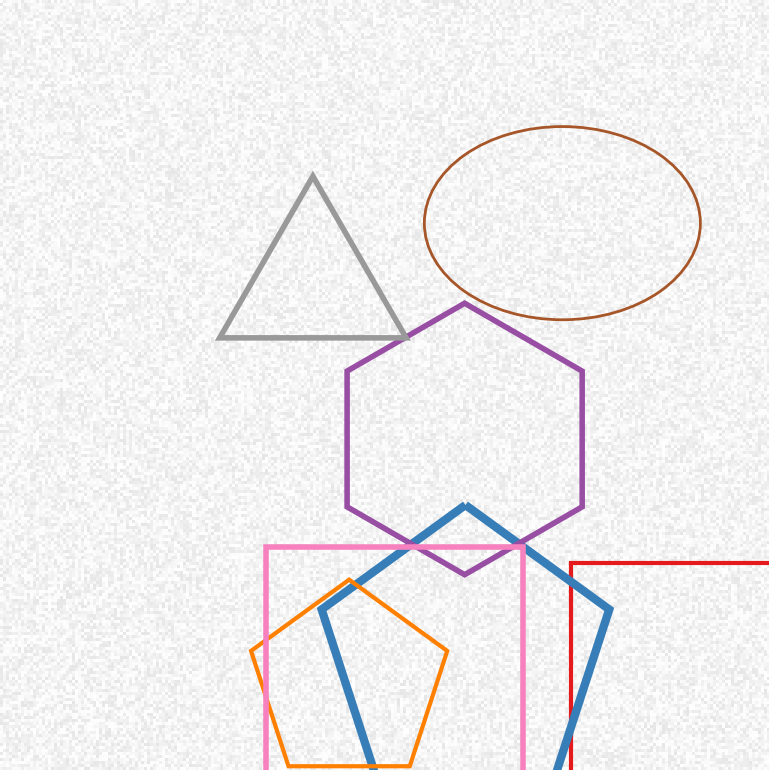[{"shape": "square", "thickness": 1.5, "radius": 0.77, "center": [0.895, 0.115]}, {"shape": "pentagon", "thickness": 3, "radius": 0.98, "center": [0.604, 0.148]}, {"shape": "hexagon", "thickness": 2, "radius": 0.88, "center": [0.603, 0.43]}, {"shape": "pentagon", "thickness": 1.5, "radius": 0.67, "center": [0.453, 0.113]}, {"shape": "oval", "thickness": 1, "radius": 0.9, "center": [0.73, 0.71]}, {"shape": "square", "thickness": 2, "radius": 0.83, "center": [0.512, 0.123]}, {"shape": "triangle", "thickness": 2, "radius": 0.7, "center": [0.406, 0.631]}]